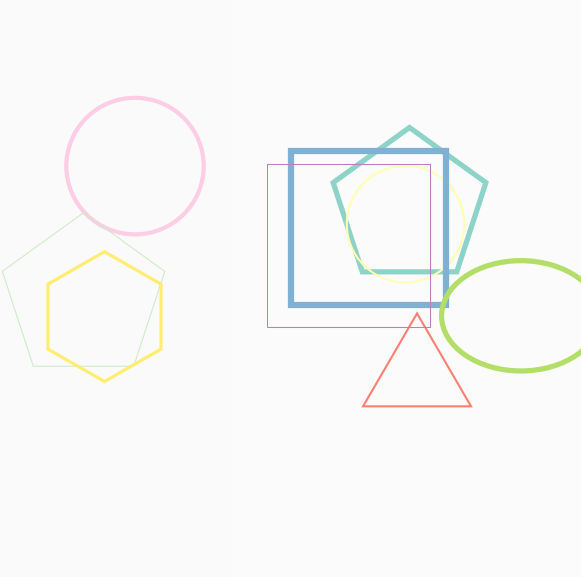[{"shape": "pentagon", "thickness": 2.5, "radius": 0.69, "center": [0.705, 0.64]}, {"shape": "circle", "thickness": 1, "radius": 0.5, "center": [0.698, 0.611]}, {"shape": "triangle", "thickness": 1, "radius": 0.54, "center": [0.718, 0.349]}, {"shape": "square", "thickness": 3, "radius": 0.67, "center": [0.633, 0.605]}, {"shape": "oval", "thickness": 2.5, "radius": 0.68, "center": [0.896, 0.452]}, {"shape": "circle", "thickness": 2, "radius": 0.59, "center": [0.232, 0.712]}, {"shape": "square", "thickness": 0.5, "radius": 0.7, "center": [0.6, 0.574]}, {"shape": "pentagon", "thickness": 0.5, "radius": 0.73, "center": [0.144, 0.484]}, {"shape": "hexagon", "thickness": 1.5, "radius": 0.56, "center": [0.18, 0.451]}]